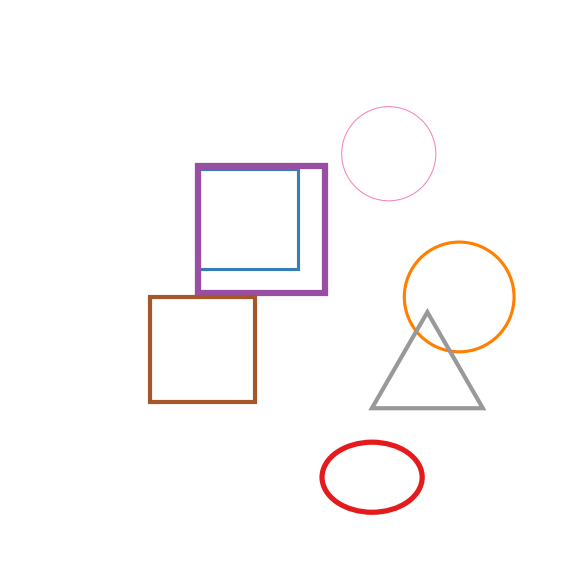[{"shape": "oval", "thickness": 2.5, "radius": 0.43, "center": [0.644, 0.173]}, {"shape": "square", "thickness": 1.5, "radius": 0.44, "center": [0.43, 0.62]}, {"shape": "square", "thickness": 3, "radius": 0.55, "center": [0.453, 0.602]}, {"shape": "circle", "thickness": 1.5, "radius": 0.48, "center": [0.795, 0.485]}, {"shape": "square", "thickness": 2, "radius": 0.45, "center": [0.35, 0.394]}, {"shape": "circle", "thickness": 0.5, "radius": 0.41, "center": [0.673, 0.733]}, {"shape": "triangle", "thickness": 2, "radius": 0.55, "center": [0.74, 0.348]}]